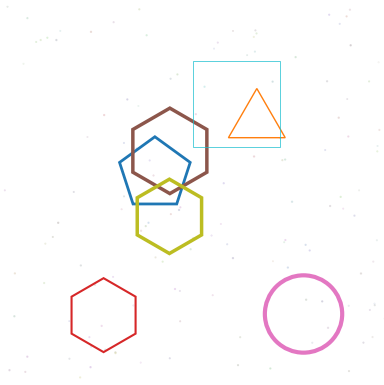[{"shape": "pentagon", "thickness": 2, "radius": 0.48, "center": [0.402, 0.548]}, {"shape": "triangle", "thickness": 1, "radius": 0.43, "center": [0.667, 0.685]}, {"shape": "hexagon", "thickness": 1.5, "radius": 0.48, "center": [0.269, 0.181]}, {"shape": "hexagon", "thickness": 2.5, "radius": 0.55, "center": [0.441, 0.608]}, {"shape": "circle", "thickness": 3, "radius": 0.5, "center": [0.788, 0.184]}, {"shape": "hexagon", "thickness": 2.5, "radius": 0.48, "center": [0.44, 0.438]}, {"shape": "square", "thickness": 0.5, "radius": 0.56, "center": [0.615, 0.73]}]